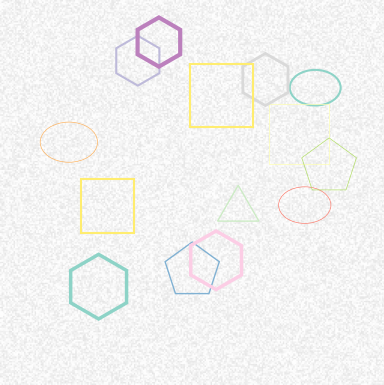[{"shape": "oval", "thickness": 1.5, "radius": 0.33, "center": [0.819, 0.772]}, {"shape": "hexagon", "thickness": 2.5, "radius": 0.42, "center": [0.256, 0.255]}, {"shape": "square", "thickness": 0.5, "radius": 0.39, "center": [0.777, 0.651]}, {"shape": "hexagon", "thickness": 1.5, "radius": 0.32, "center": [0.358, 0.842]}, {"shape": "oval", "thickness": 0.5, "radius": 0.34, "center": [0.792, 0.467]}, {"shape": "pentagon", "thickness": 1, "radius": 0.37, "center": [0.499, 0.297]}, {"shape": "oval", "thickness": 0.5, "radius": 0.37, "center": [0.179, 0.631]}, {"shape": "pentagon", "thickness": 0.5, "radius": 0.37, "center": [0.855, 0.567]}, {"shape": "hexagon", "thickness": 2.5, "radius": 0.38, "center": [0.561, 0.324]}, {"shape": "hexagon", "thickness": 2, "radius": 0.34, "center": [0.689, 0.793]}, {"shape": "hexagon", "thickness": 3, "radius": 0.32, "center": [0.413, 0.891]}, {"shape": "triangle", "thickness": 1, "radius": 0.31, "center": [0.619, 0.457]}, {"shape": "square", "thickness": 1.5, "radius": 0.41, "center": [0.576, 0.753]}, {"shape": "square", "thickness": 1.5, "radius": 0.35, "center": [0.279, 0.465]}]